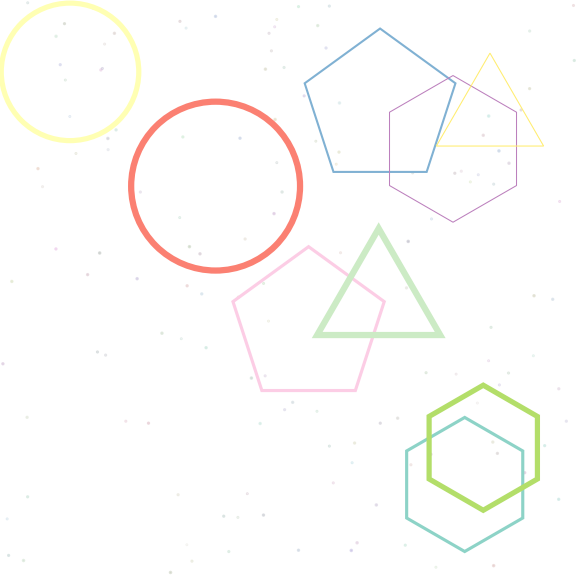[{"shape": "hexagon", "thickness": 1.5, "radius": 0.58, "center": [0.805, 0.16]}, {"shape": "circle", "thickness": 2.5, "radius": 0.6, "center": [0.121, 0.875]}, {"shape": "circle", "thickness": 3, "radius": 0.73, "center": [0.373, 0.677]}, {"shape": "pentagon", "thickness": 1, "radius": 0.69, "center": [0.658, 0.812]}, {"shape": "hexagon", "thickness": 2.5, "radius": 0.54, "center": [0.837, 0.224]}, {"shape": "pentagon", "thickness": 1.5, "radius": 0.69, "center": [0.534, 0.434]}, {"shape": "hexagon", "thickness": 0.5, "radius": 0.63, "center": [0.784, 0.741]}, {"shape": "triangle", "thickness": 3, "radius": 0.61, "center": [0.656, 0.48]}, {"shape": "triangle", "thickness": 0.5, "radius": 0.54, "center": [0.848, 0.8]}]